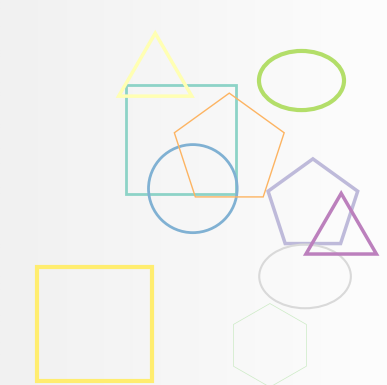[{"shape": "square", "thickness": 2, "radius": 0.71, "center": [0.467, 0.638]}, {"shape": "triangle", "thickness": 2.5, "radius": 0.54, "center": [0.401, 0.805]}, {"shape": "pentagon", "thickness": 2.5, "radius": 0.61, "center": [0.807, 0.466]}, {"shape": "circle", "thickness": 2, "radius": 0.57, "center": [0.498, 0.51]}, {"shape": "pentagon", "thickness": 1, "radius": 0.75, "center": [0.592, 0.609]}, {"shape": "oval", "thickness": 3, "radius": 0.55, "center": [0.778, 0.791]}, {"shape": "oval", "thickness": 1.5, "radius": 0.59, "center": [0.787, 0.282]}, {"shape": "triangle", "thickness": 2.5, "radius": 0.52, "center": [0.88, 0.393]}, {"shape": "hexagon", "thickness": 0.5, "radius": 0.54, "center": [0.697, 0.103]}, {"shape": "square", "thickness": 3, "radius": 0.74, "center": [0.244, 0.158]}]